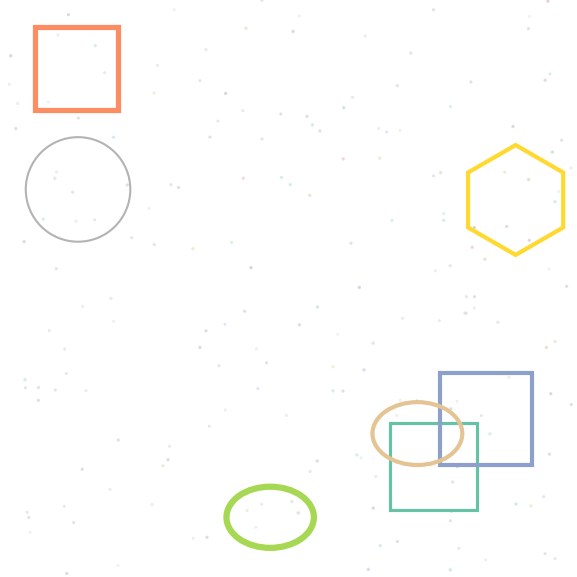[{"shape": "square", "thickness": 1.5, "radius": 0.38, "center": [0.751, 0.192]}, {"shape": "square", "thickness": 2.5, "radius": 0.36, "center": [0.132, 0.88]}, {"shape": "square", "thickness": 2, "radius": 0.4, "center": [0.841, 0.274]}, {"shape": "oval", "thickness": 3, "radius": 0.38, "center": [0.468, 0.103]}, {"shape": "hexagon", "thickness": 2, "radius": 0.48, "center": [0.893, 0.653]}, {"shape": "oval", "thickness": 2, "radius": 0.39, "center": [0.723, 0.248]}, {"shape": "circle", "thickness": 1, "radius": 0.45, "center": [0.135, 0.671]}]